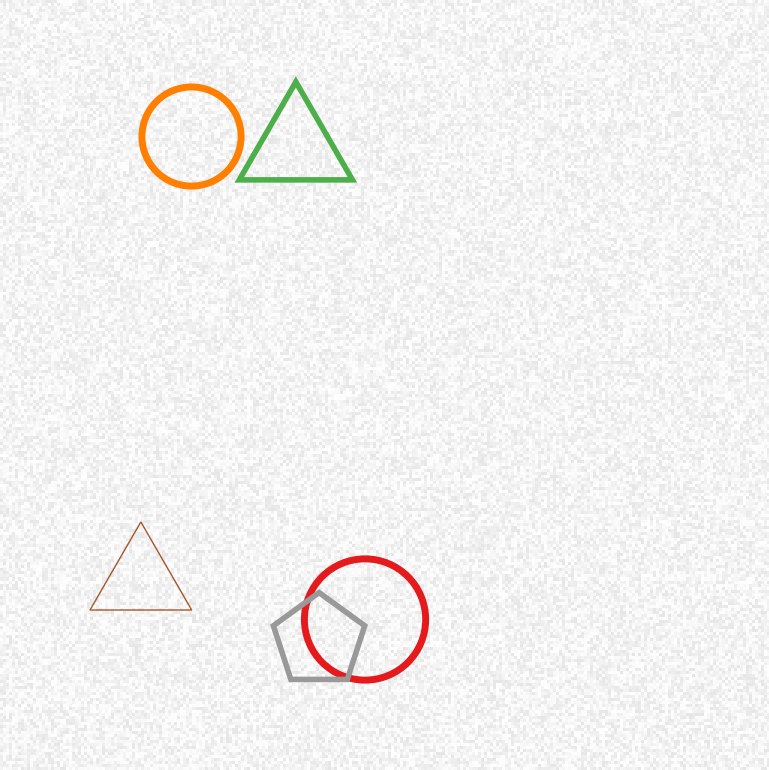[{"shape": "circle", "thickness": 2.5, "radius": 0.39, "center": [0.474, 0.195]}, {"shape": "triangle", "thickness": 2, "radius": 0.42, "center": [0.384, 0.809]}, {"shape": "circle", "thickness": 2.5, "radius": 0.32, "center": [0.249, 0.823]}, {"shape": "triangle", "thickness": 0.5, "radius": 0.38, "center": [0.183, 0.246]}, {"shape": "pentagon", "thickness": 2, "radius": 0.31, "center": [0.414, 0.168]}]